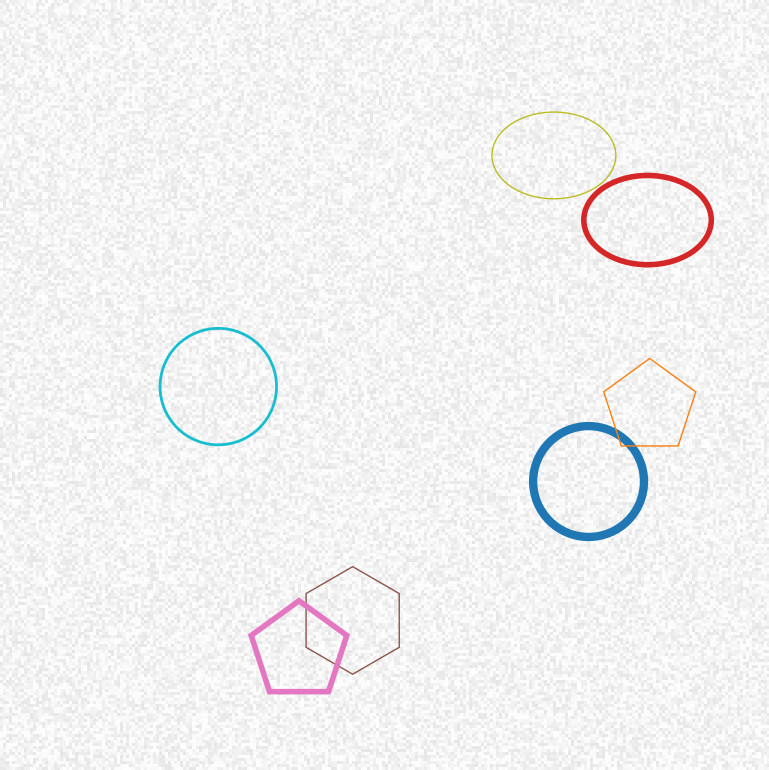[{"shape": "circle", "thickness": 3, "radius": 0.36, "center": [0.764, 0.375]}, {"shape": "pentagon", "thickness": 0.5, "radius": 0.31, "center": [0.844, 0.472]}, {"shape": "oval", "thickness": 2, "radius": 0.41, "center": [0.841, 0.714]}, {"shape": "hexagon", "thickness": 0.5, "radius": 0.35, "center": [0.458, 0.194]}, {"shape": "pentagon", "thickness": 2, "radius": 0.33, "center": [0.388, 0.155]}, {"shape": "oval", "thickness": 0.5, "radius": 0.4, "center": [0.719, 0.798]}, {"shape": "circle", "thickness": 1, "radius": 0.38, "center": [0.283, 0.498]}]